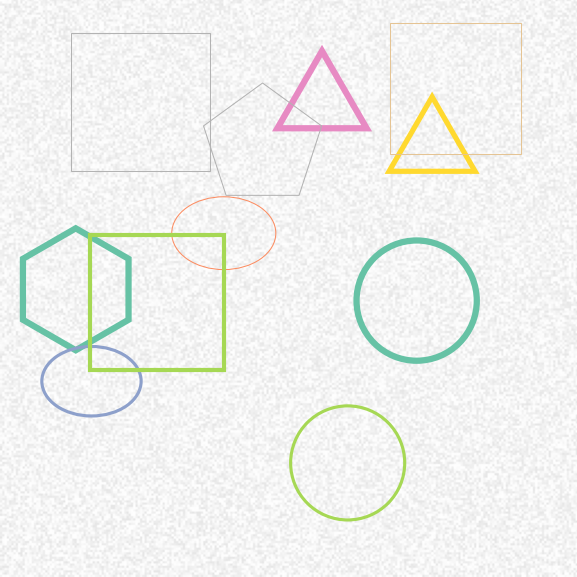[{"shape": "circle", "thickness": 3, "radius": 0.52, "center": [0.721, 0.479]}, {"shape": "hexagon", "thickness": 3, "radius": 0.53, "center": [0.131, 0.498]}, {"shape": "oval", "thickness": 0.5, "radius": 0.45, "center": [0.387, 0.595]}, {"shape": "oval", "thickness": 1.5, "radius": 0.43, "center": [0.158, 0.339]}, {"shape": "triangle", "thickness": 3, "radius": 0.45, "center": [0.558, 0.822]}, {"shape": "circle", "thickness": 1.5, "radius": 0.49, "center": [0.602, 0.198]}, {"shape": "square", "thickness": 2, "radius": 0.58, "center": [0.272, 0.475]}, {"shape": "triangle", "thickness": 2.5, "radius": 0.43, "center": [0.748, 0.745]}, {"shape": "square", "thickness": 0.5, "radius": 0.56, "center": [0.789, 0.846]}, {"shape": "square", "thickness": 0.5, "radius": 0.6, "center": [0.243, 0.822]}, {"shape": "pentagon", "thickness": 0.5, "radius": 0.54, "center": [0.455, 0.748]}]